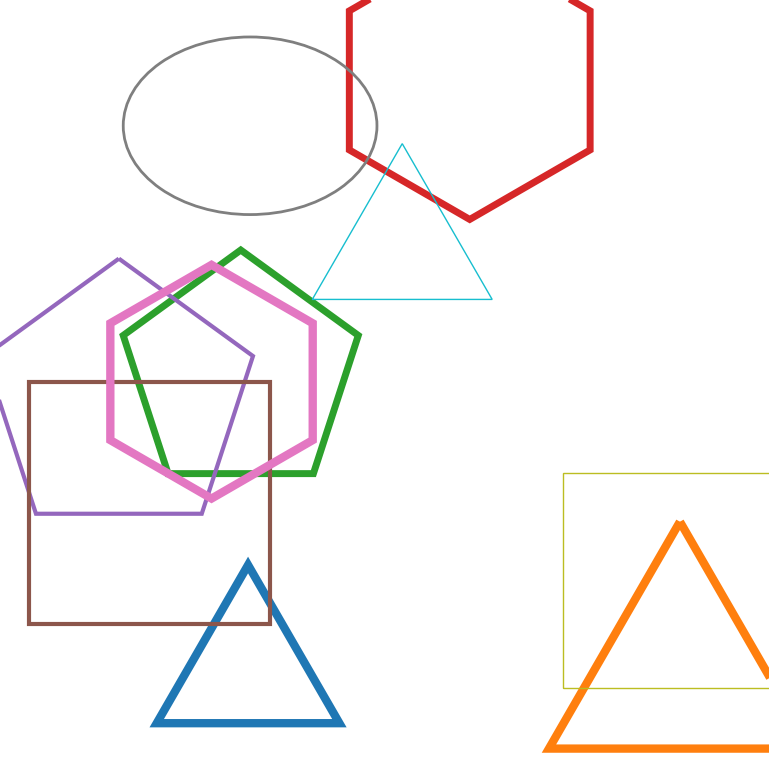[{"shape": "triangle", "thickness": 3, "radius": 0.68, "center": [0.322, 0.129]}, {"shape": "triangle", "thickness": 3, "radius": 0.98, "center": [0.883, 0.126]}, {"shape": "pentagon", "thickness": 2.5, "radius": 0.8, "center": [0.313, 0.515]}, {"shape": "hexagon", "thickness": 2.5, "radius": 0.9, "center": [0.61, 0.896]}, {"shape": "pentagon", "thickness": 1.5, "radius": 0.92, "center": [0.154, 0.481]}, {"shape": "square", "thickness": 1.5, "radius": 0.78, "center": [0.194, 0.346]}, {"shape": "hexagon", "thickness": 3, "radius": 0.76, "center": [0.275, 0.504]}, {"shape": "oval", "thickness": 1, "radius": 0.82, "center": [0.325, 0.837]}, {"shape": "square", "thickness": 0.5, "radius": 0.7, "center": [0.87, 0.246]}, {"shape": "triangle", "thickness": 0.5, "radius": 0.67, "center": [0.522, 0.679]}]